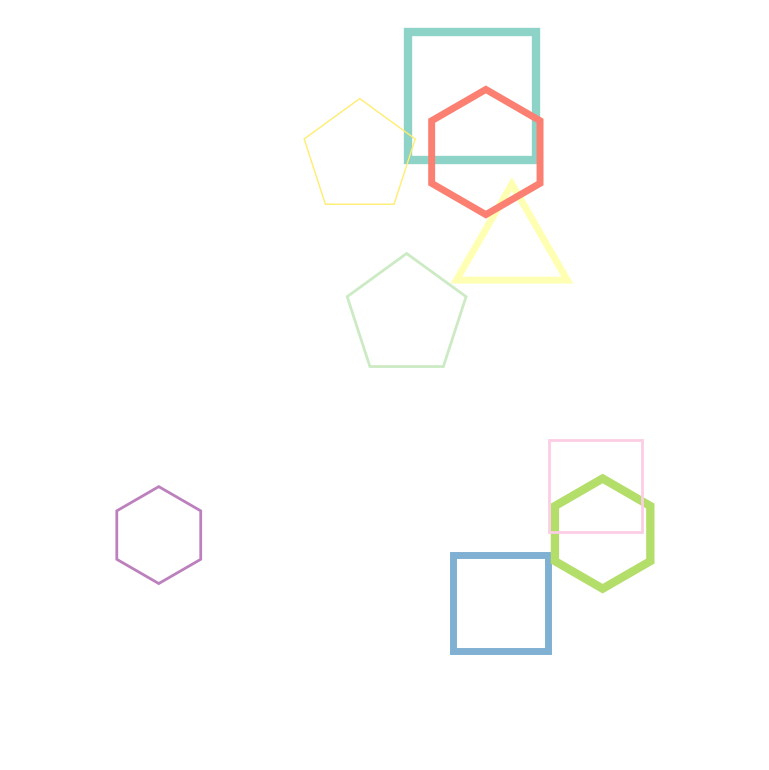[{"shape": "square", "thickness": 3, "radius": 0.42, "center": [0.613, 0.875]}, {"shape": "triangle", "thickness": 2.5, "radius": 0.42, "center": [0.665, 0.678]}, {"shape": "hexagon", "thickness": 2.5, "radius": 0.41, "center": [0.631, 0.803]}, {"shape": "square", "thickness": 2.5, "radius": 0.31, "center": [0.65, 0.217]}, {"shape": "hexagon", "thickness": 3, "radius": 0.36, "center": [0.783, 0.307]}, {"shape": "square", "thickness": 1, "radius": 0.3, "center": [0.773, 0.369]}, {"shape": "hexagon", "thickness": 1, "radius": 0.31, "center": [0.206, 0.305]}, {"shape": "pentagon", "thickness": 1, "radius": 0.41, "center": [0.528, 0.59]}, {"shape": "pentagon", "thickness": 0.5, "radius": 0.38, "center": [0.467, 0.796]}]